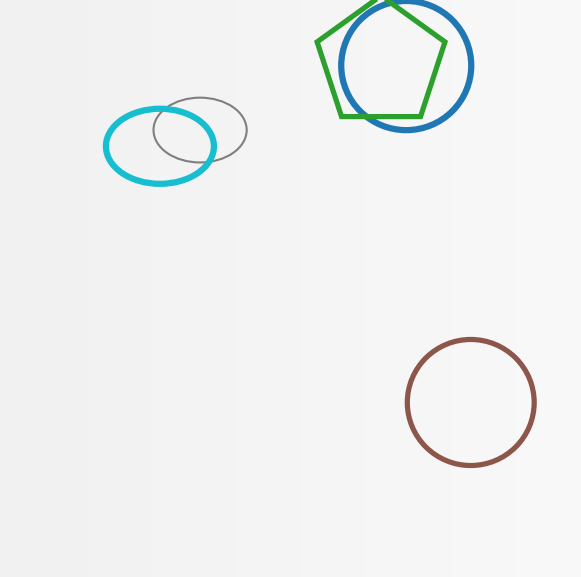[{"shape": "circle", "thickness": 3, "radius": 0.56, "center": [0.699, 0.886]}, {"shape": "pentagon", "thickness": 2.5, "radius": 0.58, "center": [0.656, 0.891]}, {"shape": "circle", "thickness": 2.5, "radius": 0.55, "center": [0.81, 0.302]}, {"shape": "oval", "thickness": 1, "radius": 0.4, "center": [0.344, 0.774]}, {"shape": "oval", "thickness": 3, "radius": 0.46, "center": [0.275, 0.746]}]